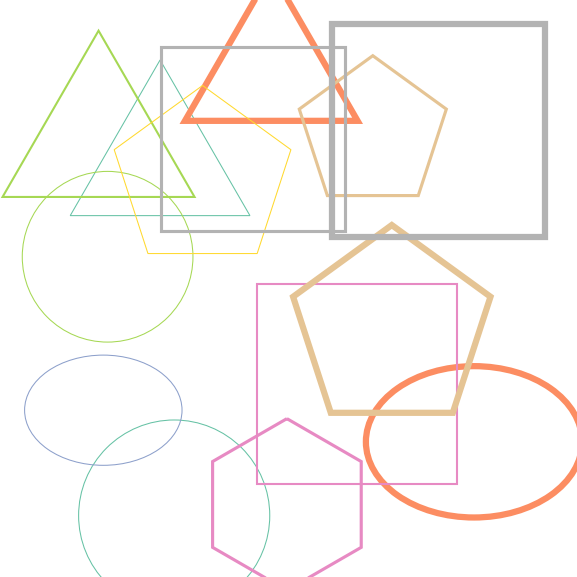[{"shape": "triangle", "thickness": 0.5, "radius": 0.9, "center": [0.277, 0.716]}, {"shape": "circle", "thickness": 0.5, "radius": 0.83, "center": [0.302, 0.106]}, {"shape": "oval", "thickness": 3, "radius": 0.94, "center": [0.821, 0.234]}, {"shape": "triangle", "thickness": 3, "radius": 0.86, "center": [0.47, 0.876]}, {"shape": "oval", "thickness": 0.5, "radius": 0.68, "center": [0.179, 0.289]}, {"shape": "hexagon", "thickness": 1.5, "radius": 0.74, "center": [0.497, 0.126]}, {"shape": "square", "thickness": 1, "radius": 0.87, "center": [0.617, 0.333]}, {"shape": "triangle", "thickness": 1, "radius": 0.96, "center": [0.171, 0.754]}, {"shape": "circle", "thickness": 0.5, "radius": 0.74, "center": [0.186, 0.555]}, {"shape": "pentagon", "thickness": 0.5, "radius": 0.8, "center": [0.351, 0.69]}, {"shape": "pentagon", "thickness": 3, "radius": 0.9, "center": [0.678, 0.43]}, {"shape": "pentagon", "thickness": 1.5, "radius": 0.67, "center": [0.646, 0.769]}, {"shape": "square", "thickness": 1.5, "radius": 0.8, "center": [0.439, 0.758]}, {"shape": "square", "thickness": 3, "radius": 0.92, "center": [0.759, 0.774]}]